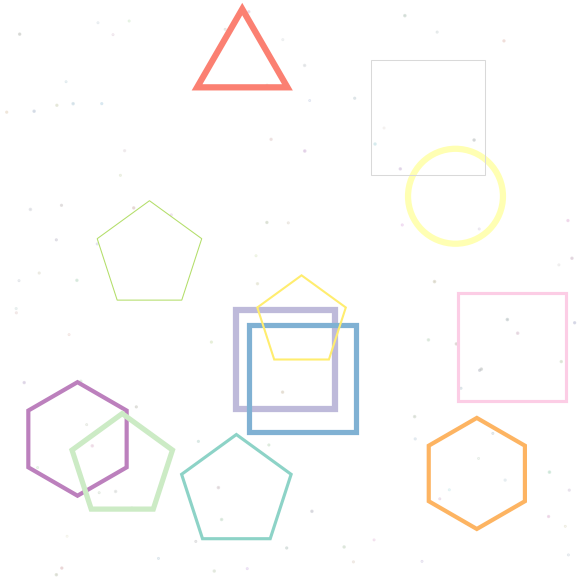[{"shape": "pentagon", "thickness": 1.5, "radius": 0.5, "center": [0.409, 0.147]}, {"shape": "circle", "thickness": 3, "radius": 0.41, "center": [0.789, 0.659]}, {"shape": "square", "thickness": 3, "radius": 0.43, "center": [0.494, 0.377]}, {"shape": "triangle", "thickness": 3, "radius": 0.45, "center": [0.419, 0.893]}, {"shape": "square", "thickness": 2.5, "radius": 0.46, "center": [0.523, 0.344]}, {"shape": "hexagon", "thickness": 2, "radius": 0.48, "center": [0.826, 0.179]}, {"shape": "pentagon", "thickness": 0.5, "radius": 0.48, "center": [0.259, 0.556]}, {"shape": "square", "thickness": 1.5, "radius": 0.47, "center": [0.886, 0.398]}, {"shape": "square", "thickness": 0.5, "radius": 0.5, "center": [0.742, 0.796]}, {"shape": "hexagon", "thickness": 2, "radius": 0.49, "center": [0.134, 0.239]}, {"shape": "pentagon", "thickness": 2.5, "radius": 0.46, "center": [0.212, 0.192]}, {"shape": "pentagon", "thickness": 1, "radius": 0.4, "center": [0.522, 0.442]}]